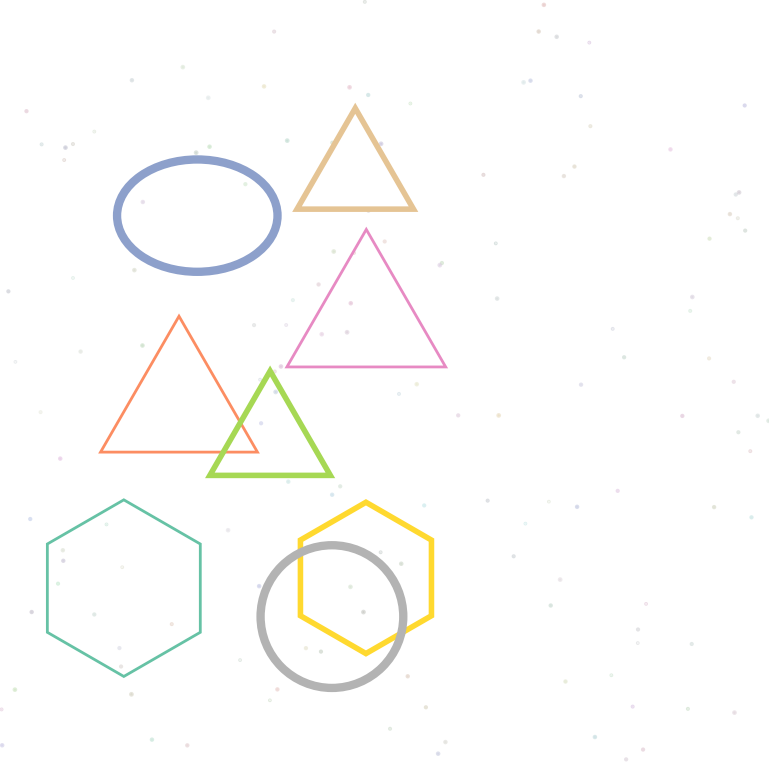[{"shape": "hexagon", "thickness": 1, "radius": 0.57, "center": [0.161, 0.236]}, {"shape": "triangle", "thickness": 1, "radius": 0.59, "center": [0.232, 0.472]}, {"shape": "oval", "thickness": 3, "radius": 0.52, "center": [0.256, 0.72]}, {"shape": "triangle", "thickness": 1, "radius": 0.6, "center": [0.476, 0.583]}, {"shape": "triangle", "thickness": 2, "radius": 0.45, "center": [0.351, 0.428]}, {"shape": "hexagon", "thickness": 2, "radius": 0.49, "center": [0.475, 0.249]}, {"shape": "triangle", "thickness": 2, "radius": 0.44, "center": [0.461, 0.772]}, {"shape": "circle", "thickness": 3, "radius": 0.46, "center": [0.431, 0.199]}]